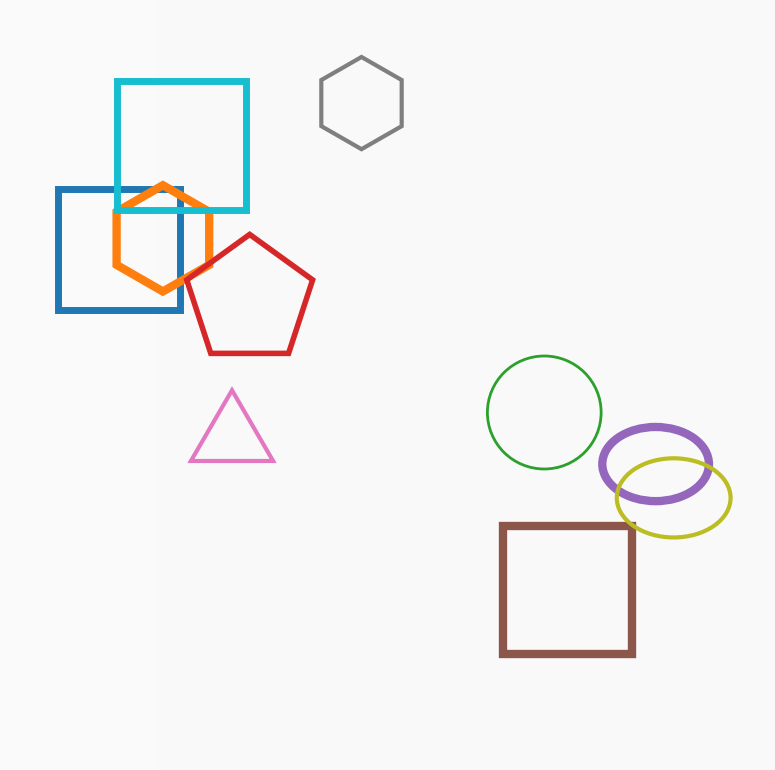[{"shape": "square", "thickness": 2.5, "radius": 0.39, "center": [0.153, 0.676]}, {"shape": "hexagon", "thickness": 3, "radius": 0.34, "center": [0.21, 0.69]}, {"shape": "circle", "thickness": 1, "radius": 0.37, "center": [0.702, 0.464]}, {"shape": "pentagon", "thickness": 2, "radius": 0.43, "center": [0.322, 0.61]}, {"shape": "oval", "thickness": 3, "radius": 0.34, "center": [0.846, 0.397]}, {"shape": "square", "thickness": 3, "radius": 0.42, "center": [0.732, 0.233]}, {"shape": "triangle", "thickness": 1.5, "radius": 0.31, "center": [0.299, 0.432]}, {"shape": "hexagon", "thickness": 1.5, "radius": 0.3, "center": [0.466, 0.866]}, {"shape": "oval", "thickness": 1.5, "radius": 0.37, "center": [0.869, 0.353]}, {"shape": "square", "thickness": 2.5, "radius": 0.42, "center": [0.235, 0.811]}]